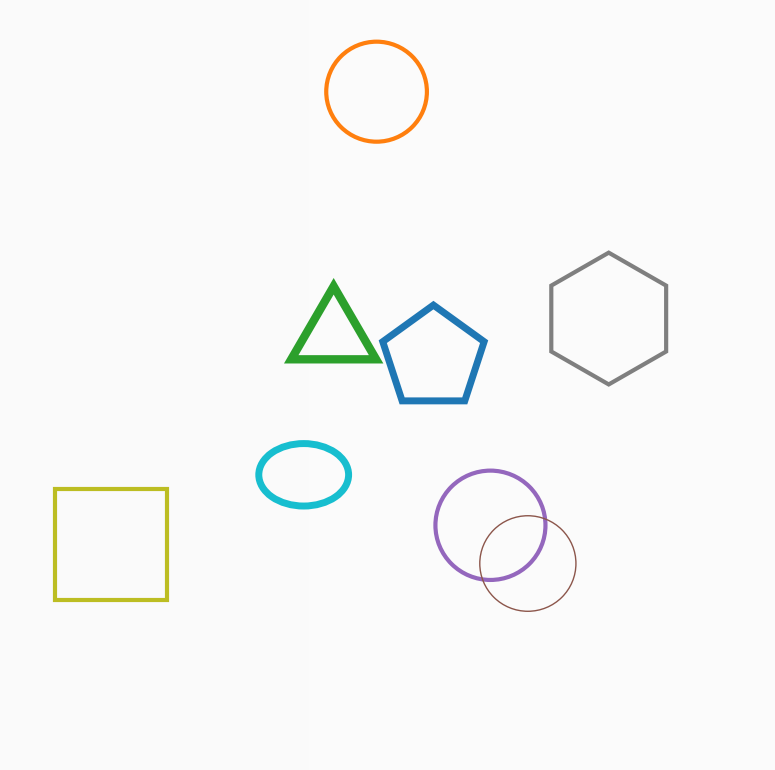[{"shape": "pentagon", "thickness": 2.5, "radius": 0.34, "center": [0.559, 0.535]}, {"shape": "circle", "thickness": 1.5, "radius": 0.32, "center": [0.486, 0.881]}, {"shape": "triangle", "thickness": 3, "radius": 0.32, "center": [0.431, 0.565]}, {"shape": "circle", "thickness": 1.5, "radius": 0.35, "center": [0.633, 0.318]}, {"shape": "circle", "thickness": 0.5, "radius": 0.31, "center": [0.681, 0.268]}, {"shape": "hexagon", "thickness": 1.5, "radius": 0.43, "center": [0.785, 0.586]}, {"shape": "square", "thickness": 1.5, "radius": 0.36, "center": [0.143, 0.293]}, {"shape": "oval", "thickness": 2.5, "radius": 0.29, "center": [0.392, 0.383]}]